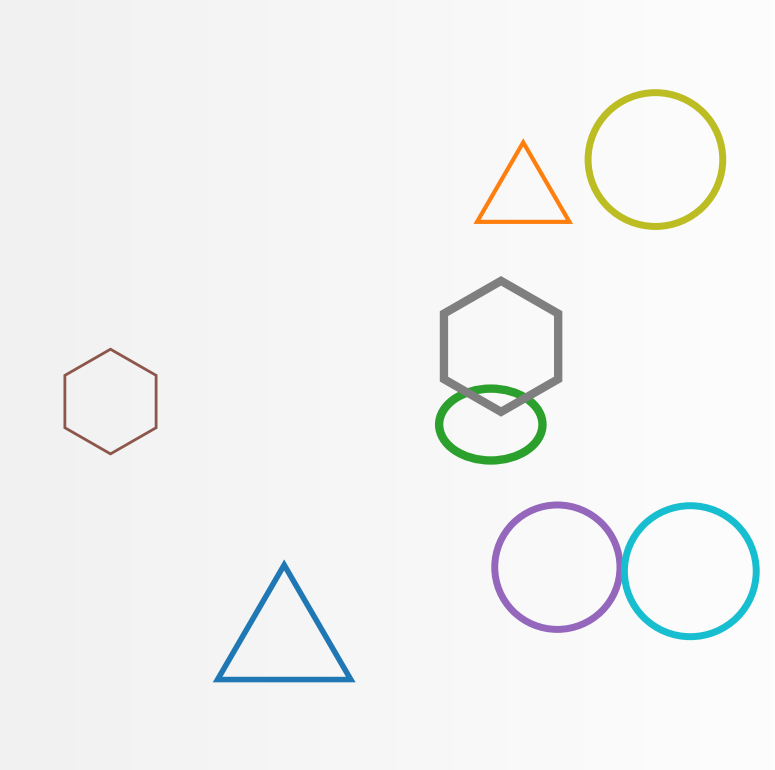[{"shape": "triangle", "thickness": 2, "radius": 0.5, "center": [0.367, 0.167]}, {"shape": "triangle", "thickness": 1.5, "radius": 0.34, "center": [0.675, 0.746]}, {"shape": "oval", "thickness": 3, "radius": 0.33, "center": [0.633, 0.449]}, {"shape": "circle", "thickness": 2.5, "radius": 0.4, "center": [0.719, 0.263]}, {"shape": "hexagon", "thickness": 1, "radius": 0.34, "center": [0.143, 0.479]}, {"shape": "hexagon", "thickness": 3, "radius": 0.43, "center": [0.647, 0.55]}, {"shape": "circle", "thickness": 2.5, "radius": 0.43, "center": [0.846, 0.793]}, {"shape": "circle", "thickness": 2.5, "radius": 0.43, "center": [0.891, 0.258]}]